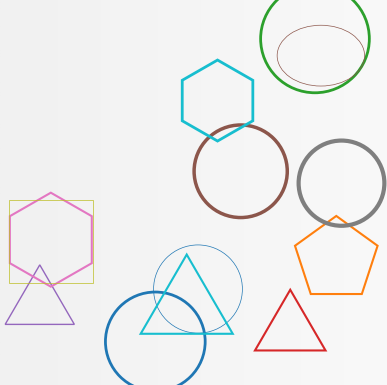[{"shape": "circle", "thickness": 2, "radius": 0.64, "center": [0.401, 0.113]}, {"shape": "circle", "thickness": 0.5, "radius": 0.57, "center": [0.511, 0.249]}, {"shape": "pentagon", "thickness": 1.5, "radius": 0.56, "center": [0.868, 0.327]}, {"shape": "circle", "thickness": 2, "radius": 0.7, "center": [0.813, 0.899]}, {"shape": "triangle", "thickness": 1.5, "radius": 0.53, "center": [0.749, 0.142]}, {"shape": "triangle", "thickness": 1, "radius": 0.52, "center": [0.103, 0.209]}, {"shape": "oval", "thickness": 0.5, "radius": 0.56, "center": [0.828, 0.856]}, {"shape": "circle", "thickness": 2.5, "radius": 0.6, "center": [0.621, 0.555]}, {"shape": "hexagon", "thickness": 1.5, "radius": 0.61, "center": [0.131, 0.377]}, {"shape": "circle", "thickness": 3, "radius": 0.55, "center": [0.881, 0.524]}, {"shape": "square", "thickness": 0.5, "radius": 0.54, "center": [0.132, 0.373]}, {"shape": "hexagon", "thickness": 2, "radius": 0.53, "center": [0.561, 0.739]}, {"shape": "triangle", "thickness": 1.5, "radius": 0.69, "center": [0.482, 0.202]}]